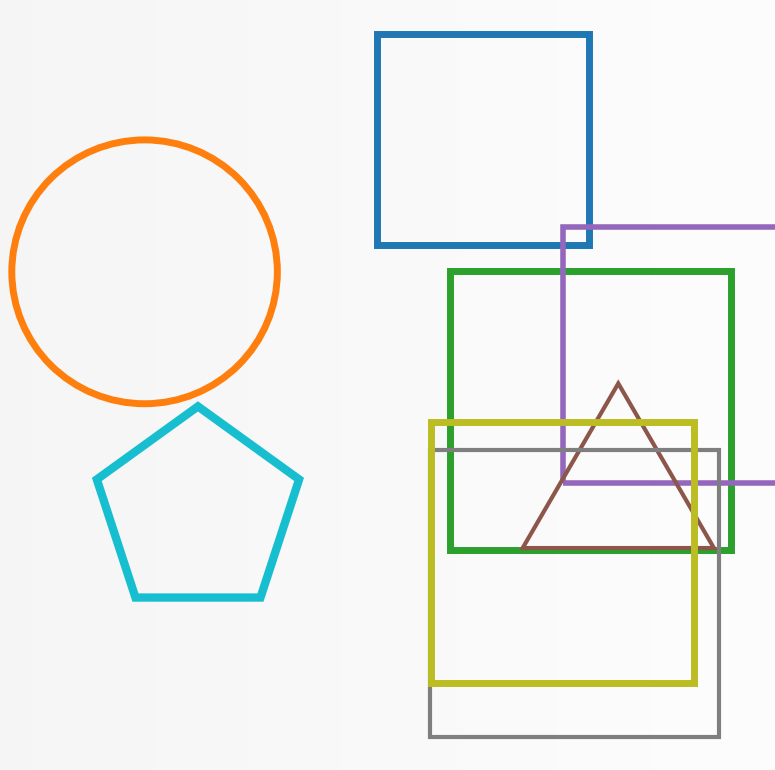[{"shape": "square", "thickness": 2.5, "radius": 0.69, "center": [0.623, 0.819]}, {"shape": "circle", "thickness": 2.5, "radius": 0.86, "center": [0.187, 0.647]}, {"shape": "square", "thickness": 2.5, "radius": 0.91, "center": [0.762, 0.467]}, {"shape": "square", "thickness": 2, "radius": 0.83, "center": [0.893, 0.539]}, {"shape": "triangle", "thickness": 1.5, "radius": 0.71, "center": [0.798, 0.36]}, {"shape": "square", "thickness": 1.5, "radius": 0.93, "center": [0.741, 0.229]}, {"shape": "square", "thickness": 2.5, "radius": 0.85, "center": [0.725, 0.282]}, {"shape": "pentagon", "thickness": 3, "radius": 0.69, "center": [0.255, 0.335]}]